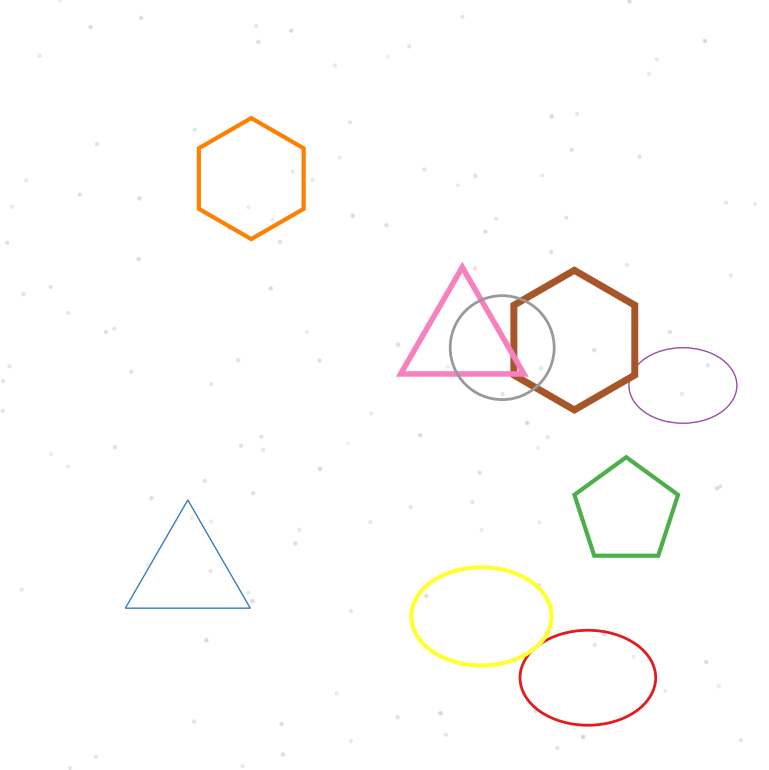[{"shape": "oval", "thickness": 1, "radius": 0.44, "center": [0.763, 0.12]}, {"shape": "triangle", "thickness": 0.5, "radius": 0.47, "center": [0.244, 0.257]}, {"shape": "pentagon", "thickness": 1.5, "radius": 0.35, "center": [0.813, 0.336]}, {"shape": "oval", "thickness": 0.5, "radius": 0.35, "center": [0.887, 0.499]}, {"shape": "hexagon", "thickness": 1.5, "radius": 0.39, "center": [0.326, 0.768]}, {"shape": "oval", "thickness": 1.5, "radius": 0.46, "center": [0.625, 0.2]}, {"shape": "hexagon", "thickness": 2.5, "radius": 0.45, "center": [0.746, 0.558]}, {"shape": "triangle", "thickness": 2, "radius": 0.46, "center": [0.6, 0.561]}, {"shape": "circle", "thickness": 1, "radius": 0.34, "center": [0.652, 0.549]}]